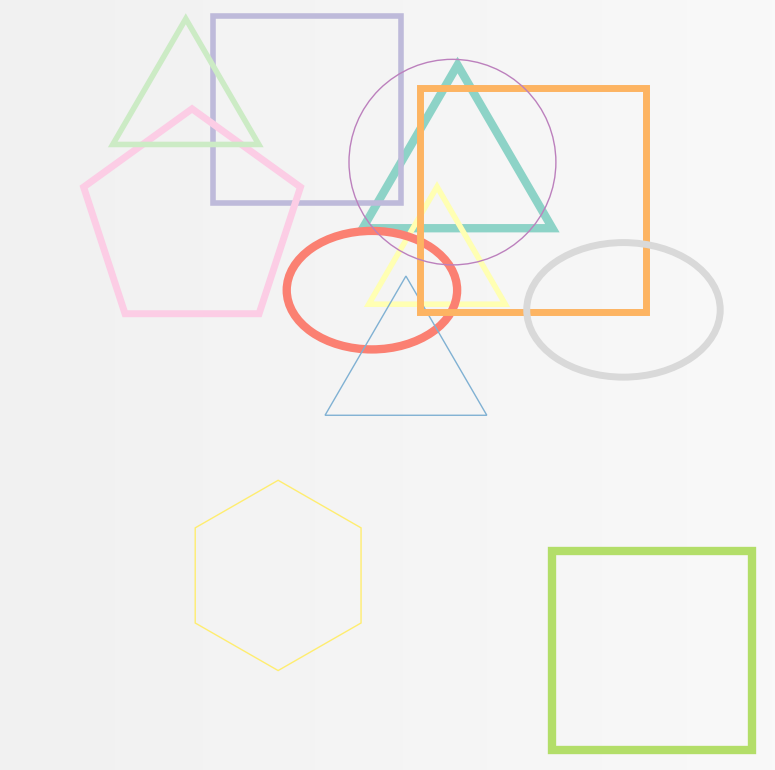[{"shape": "triangle", "thickness": 3, "radius": 0.71, "center": [0.59, 0.774]}, {"shape": "triangle", "thickness": 2, "radius": 0.51, "center": [0.564, 0.656]}, {"shape": "square", "thickness": 2, "radius": 0.61, "center": [0.396, 0.857]}, {"shape": "oval", "thickness": 3, "radius": 0.55, "center": [0.48, 0.623]}, {"shape": "triangle", "thickness": 0.5, "radius": 0.6, "center": [0.524, 0.521]}, {"shape": "square", "thickness": 2.5, "radius": 0.73, "center": [0.688, 0.741]}, {"shape": "square", "thickness": 3, "radius": 0.65, "center": [0.841, 0.155]}, {"shape": "pentagon", "thickness": 2.5, "radius": 0.74, "center": [0.248, 0.712]}, {"shape": "oval", "thickness": 2.5, "radius": 0.62, "center": [0.804, 0.598]}, {"shape": "circle", "thickness": 0.5, "radius": 0.67, "center": [0.584, 0.789]}, {"shape": "triangle", "thickness": 2, "radius": 0.54, "center": [0.24, 0.867]}, {"shape": "hexagon", "thickness": 0.5, "radius": 0.62, "center": [0.359, 0.253]}]